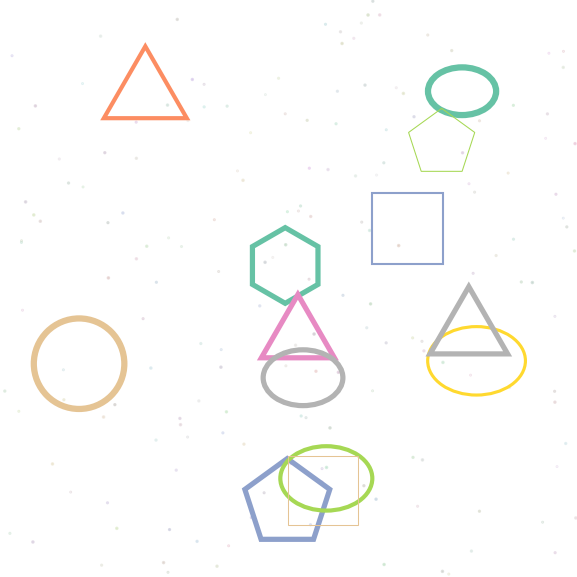[{"shape": "oval", "thickness": 3, "radius": 0.29, "center": [0.8, 0.841]}, {"shape": "hexagon", "thickness": 2.5, "radius": 0.33, "center": [0.494, 0.539]}, {"shape": "triangle", "thickness": 2, "radius": 0.41, "center": [0.252, 0.836]}, {"shape": "square", "thickness": 1, "radius": 0.31, "center": [0.705, 0.604]}, {"shape": "pentagon", "thickness": 2.5, "radius": 0.39, "center": [0.498, 0.128]}, {"shape": "triangle", "thickness": 2.5, "radius": 0.36, "center": [0.516, 0.416]}, {"shape": "pentagon", "thickness": 0.5, "radius": 0.3, "center": [0.765, 0.751]}, {"shape": "oval", "thickness": 2, "radius": 0.4, "center": [0.565, 0.171]}, {"shape": "oval", "thickness": 1.5, "radius": 0.42, "center": [0.825, 0.374]}, {"shape": "circle", "thickness": 3, "radius": 0.39, "center": [0.137, 0.369]}, {"shape": "square", "thickness": 0.5, "radius": 0.3, "center": [0.56, 0.15]}, {"shape": "oval", "thickness": 2.5, "radius": 0.35, "center": [0.525, 0.345]}, {"shape": "triangle", "thickness": 2.5, "radius": 0.39, "center": [0.812, 0.425]}]